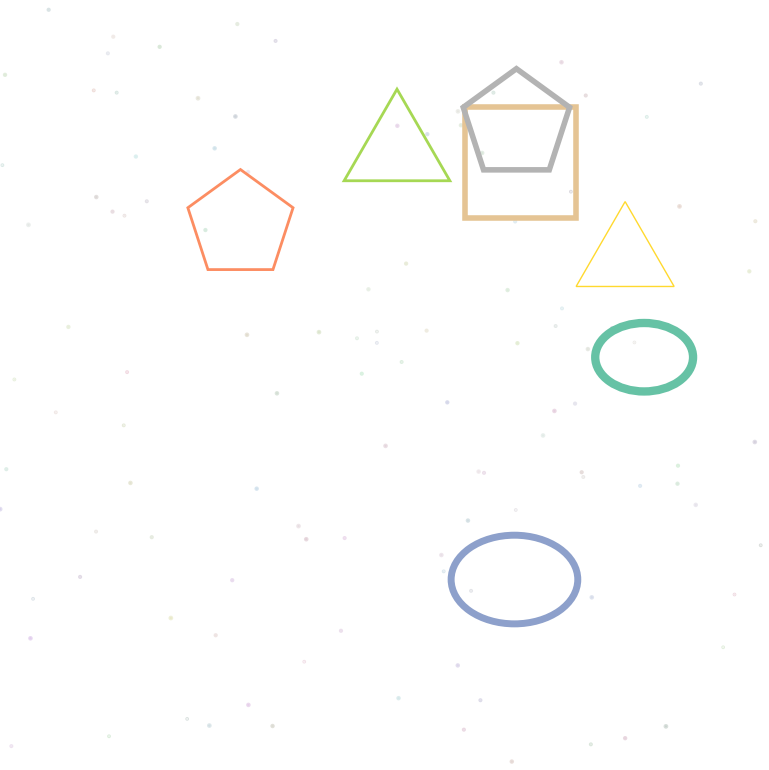[{"shape": "oval", "thickness": 3, "radius": 0.32, "center": [0.837, 0.536]}, {"shape": "pentagon", "thickness": 1, "radius": 0.36, "center": [0.312, 0.708]}, {"shape": "oval", "thickness": 2.5, "radius": 0.41, "center": [0.668, 0.247]}, {"shape": "triangle", "thickness": 1, "radius": 0.4, "center": [0.516, 0.805]}, {"shape": "triangle", "thickness": 0.5, "radius": 0.37, "center": [0.812, 0.665]}, {"shape": "square", "thickness": 2, "radius": 0.36, "center": [0.676, 0.789]}, {"shape": "pentagon", "thickness": 2, "radius": 0.36, "center": [0.671, 0.838]}]